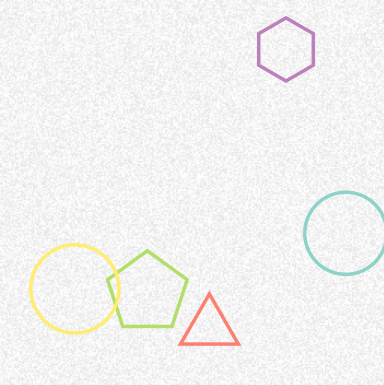[{"shape": "circle", "thickness": 2.5, "radius": 0.53, "center": [0.898, 0.394]}, {"shape": "triangle", "thickness": 2.5, "radius": 0.43, "center": [0.544, 0.15]}, {"shape": "pentagon", "thickness": 2.5, "radius": 0.54, "center": [0.383, 0.24]}, {"shape": "hexagon", "thickness": 2.5, "radius": 0.41, "center": [0.743, 0.872]}, {"shape": "circle", "thickness": 2.5, "radius": 0.57, "center": [0.194, 0.25]}]